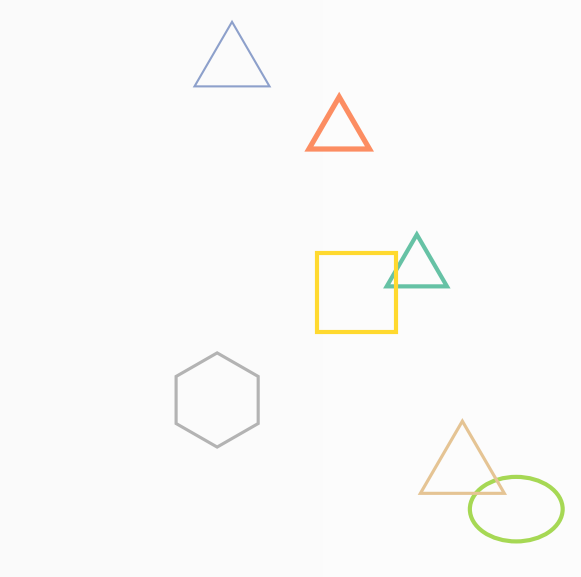[{"shape": "triangle", "thickness": 2, "radius": 0.3, "center": [0.717, 0.533]}, {"shape": "triangle", "thickness": 2.5, "radius": 0.3, "center": [0.584, 0.771]}, {"shape": "triangle", "thickness": 1, "radius": 0.37, "center": [0.399, 0.887]}, {"shape": "oval", "thickness": 2, "radius": 0.4, "center": [0.888, 0.117]}, {"shape": "square", "thickness": 2, "radius": 0.34, "center": [0.613, 0.493]}, {"shape": "triangle", "thickness": 1.5, "radius": 0.42, "center": [0.795, 0.187]}, {"shape": "hexagon", "thickness": 1.5, "radius": 0.41, "center": [0.374, 0.307]}]